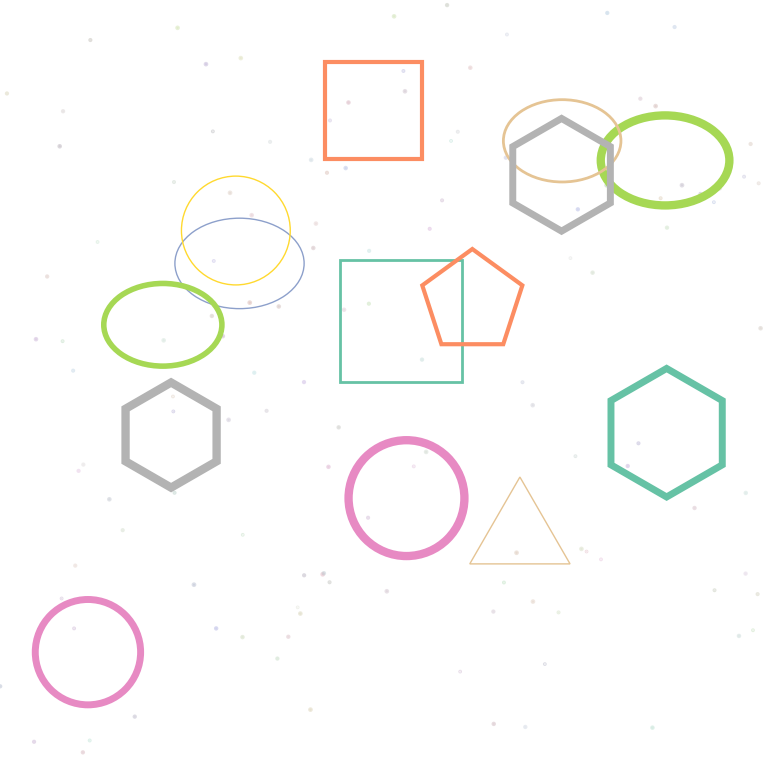[{"shape": "square", "thickness": 1, "radius": 0.4, "center": [0.521, 0.583]}, {"shape": "hexagon", "thickness": 2.5, "radius": 0.42, "center": [0.866, 0.438]}, {"shape": "square", "thickness": 1.5, "radius": 0.31, "center": [0.485, 0.856]}, {"shape": "pentagon", "thickness": 1.5, "radius": 0.34, "center": [0.613, 0.608]}, {"shape": "oval", "thickness": 0.5, "radius": 0.42, "center": [0.311, 0.658]}, {"shape": "circle", "thickness": 2.5, "radius": 0.34, "center": [0.114, 0.153]}, {"shape": "circle", "thickness": 3, "radius": 0.38, "center": [0.528, 0.353]}, {"shape": "oval", "thickness": 2, "radius": 0.38, "center": [0.211, 0.578]}, {"shape": "oval", "thickness": 3, "radius": 0.42, "center": [0.864, 0.792]}, {"shape": "circle", "thickness": 0.5, "radius": 0.35, "center": [0.306, 0.701]}, {"shape": "oval", "thickness": 1, "radius": 0.38, "center": [0.73, 0.817]}, {"shape": "triangle", "thickness": 0.5, "radius": 0.38, "center": [0.675, 0.305]}, {"shape": "hexagon", "thickness": 2.5, "radius": 0.37, "center": [0.729, 0.773]}, {"shape": "hexagon", "thickness": 3, "radius": 0.34, "center": [0.222, 0.435]}]